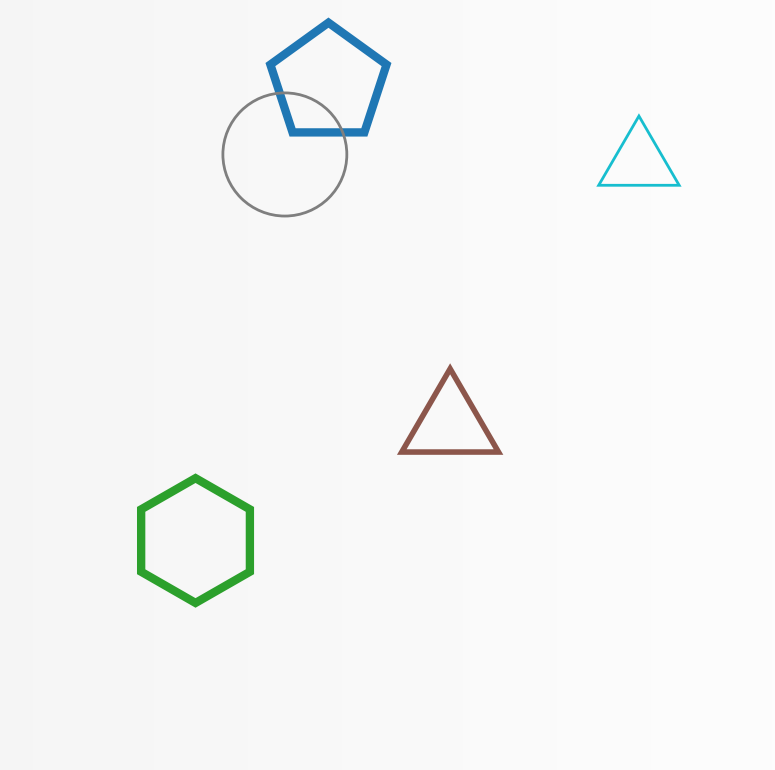[{"shape": "pentagon", "thickness": 3, "radius": 0.39, "center": [0.424, 0.892]}, {"shape": "hexagon", "thickness": 3, "radius": 0.41, "center": [0.252, 0.298]}, {"shape": "triangle", "thickness": 2, "radius": 0.36, "center": [0.581, 0.449]}, {"shape": "circle", "thickness": 1, "radius": 0.4, "center": [0.368, 0.799]}, {"shape": "triangle", "thickness": 1, "radius": 0.3, "center": [0.824, 0.789]}]